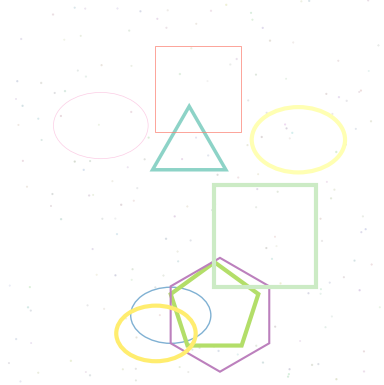[{"shape": "triangle", "thickness": 2.5, "radius": 0.55, "center": [0.491, 0.614]}, {"shape": "oval", "thickness": 3, "radius": 0.61, "center": [0.775, 0.637]}, {"shape": "square", "thickness": 0.5, "radius": 0.56, "center": [0.514, 0.77]}, {"shape": "oval", "thickness": 1, "radius": 0.52, "center": [0.444, 0.181]}, {"shape": "pentagon", "thickness": 3, "radius": 0.6, "center": [0.557, 0.199]}, {"shape": "oval", "thickness": 0.5, "radius": 0.61, "center": [0.262, 0.674]}, {"shape": "hexagon", "thickness": 1.5, "radius": 0.74, "center": [0.571, 0.182]}, {"shape": "square", "thickness": 3, "radius": 0.66, "center": [0.688, 0.387]}, {"shape": "oval", "thickness": 3, "radius": 0.52, "center": [0.405, 0.134]}]